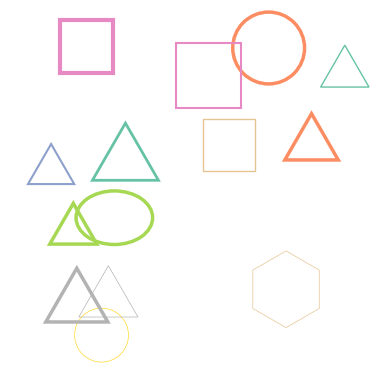[{"shape": "triangle", "thickness": 1, "radius": 0.36, "center": [0.896, 0.81]}, {"shape": "triangle", "thickness": 2, "radius": 0.5, "center": [0.326, 0.581]}, {"shape": "triangle", "thickness": 2.5, "radius": 0.4, "center": [0.809, 0.625]}, {"shape": "circle", "thickness": 2.5, "radius": 0.47, "center": [0.698, 0.875]}, {"shape": "triangle", "thickness": 1.5, "radius": 0.35, "center": [0.133, 0.557]}, {"shape": "square", "thickness": 1.5, "radius": 0.42, "center": [0.541, 0.804]}, {"shape": "square", "thickness": 3, "radius": 0.34, "center": [0.224, 0.88]}, {"shape": "oval", "thickness": 2.5, "radius": 0.5, "center": [0.297, 0.435]}, {"shape": "triangle", "thickness": 2.5, "radius": 0.35, "center": [0.19, 0.401]}, {"shape": "circle", "thickness": 0.5, "radius": 0.35, "center": [0.264, 0.13]}, {"shape": "square", "thickness": 1, "radius": 0.34, "center": [0.595, 0.624]}, {"shape": "hexagon", "thickness": 0.5, "radius": 0.5, "center": [0.743, 0.249]}, {"shape": "triangle", "thickness": 2.5, "radius": 0.47, "center": [0.199, 0.21]}, {"shape": "triangle", "thickness": 0.5, "radius": 0.44, "center": [0.281, 0.221]}]